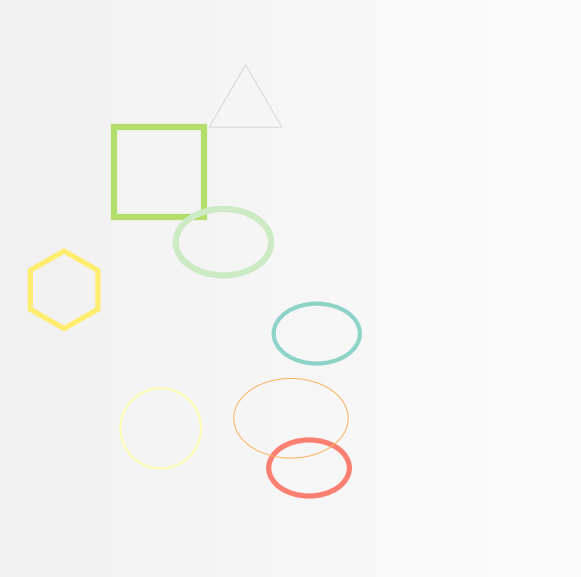[{"shape": "oval", "thickness": 2, "radius": 0.37, "center": [0.545, 0.422]}, {"shape": "circle", "thickness": 1, "radius": 0.35, "center": [0.276, 0.257]}, {"shape": "oval", "thickness": 2.5, "radius": 0.35, "center": [0.532, 0.189]}, {"shape": "oval", "thickness": 0.5, "radius": 0.49, "center": [0.501, 0.275]}, {"shape": "square", "thickness": 3, "radius": 0.39, "center": [0.273, 0.701]}, {"shape": "triangle", "thickness": 0.5, "radius": 0.36, "center": [0.423, 0.815]}, {"shape": "oval", "thickness": 3, "radius": 0.41, "center": [0.384, 0.58]}, {"shape": "hexagon", "thickness": 2.5, "radius": 0.34, "center": [0.11, 0.497]}]